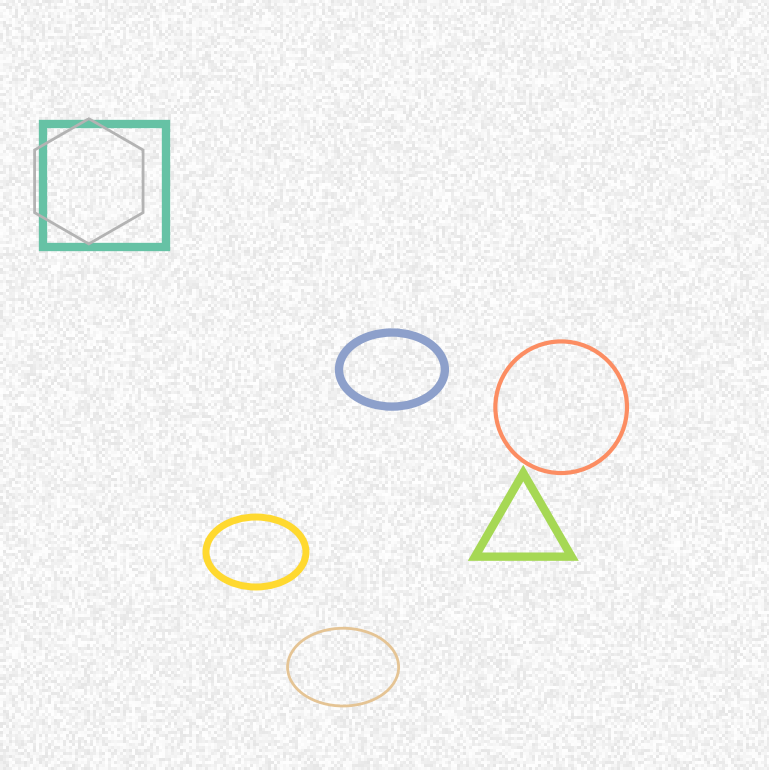[{"shape": "square", "thickness": 3, "radius": 0.4, "center": [0.136, 0.759]}, {"shape": "circle", "thickness": 1.5, "radius": 0.43, "center": [0.729, 0.471]}, {"shape": "oval", "thickness": 3, "radius": 0.34, "center": [0.509, 0.52]}, {"shape": "triangle", "thickness": 3, "radius": 0.36, "center": [0.68, 0.313]}, {"shape": "oval", "thickness": 2.5, "radius": 0.32, "center": [0.332, 0.283]}, {"shape": "oval", "thickness": 1, "radius": 0.36, "center": [0.446, 0.134]}, {"shape": "hexagon", "thickness": 1, "radius": 0.41, "center": [0.115, 0.765]}]